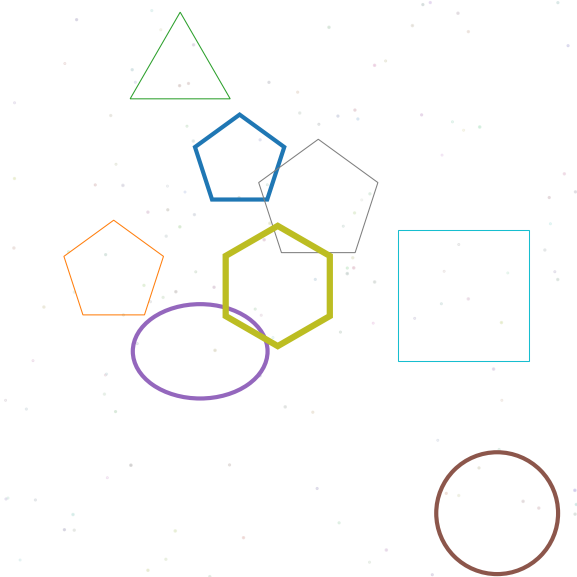[{"shape": "pentagon", "thickness": 2, "radius": 0.41, "center": [0.415, 0.719]}, {"shape": "pentagon", "thickness": 0.5, "radius": 0.45, "center": [0.197, 0.527]}, {"shape": "triangle", "thickness": 0.5, "radius": 0.5, "center": [0.312, 0.878]}, {"shape": "oval", "thickness": 2, "radius": 0.58, "center": [0.347, 0.391]}, {"shape": "circle", "thickness": 2, "radius": 0.53, "center": [0.861, 0.111]}, {"shape": "pentagon", "thickness": 0.5, "radius": 0.54, "center": [0.551, 0.649]}, {"shape": "hexagon", "thickness": 3, "radius": 0.52, "center": [0.481, 0.504]}, {"shape": "square", "thickness": 0.5, "radius": 0.57, "center": [0.803, 0.487]}]